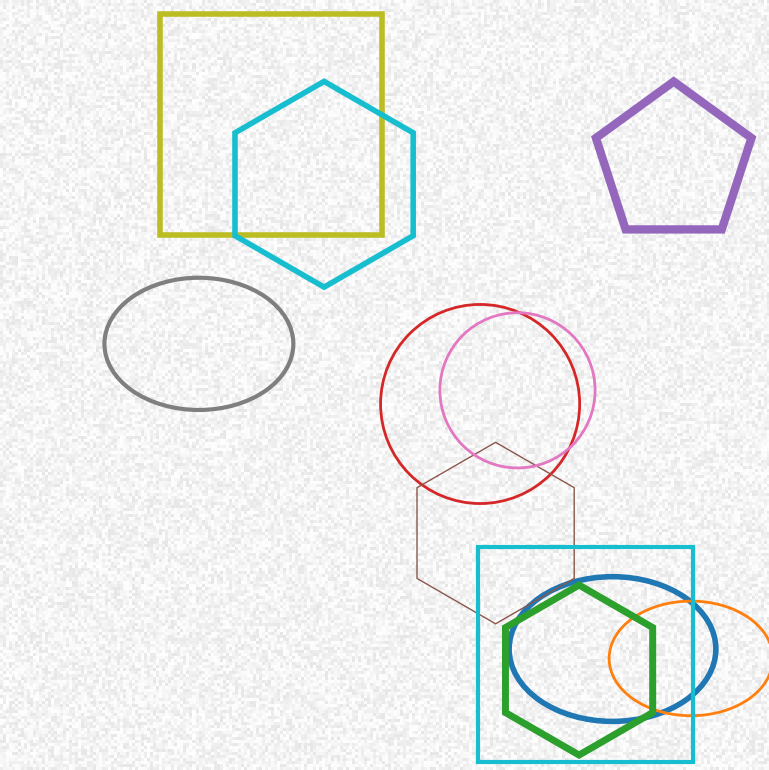[{"shape": "oval", "thickness": 2, "radius": 0.67, "center": [0.795, 0.157]}, {"shape": "oval", "thickness": 1, "radius": 0.53, "center": [0.897, 0.145]}, {"shape": "hexagon", "thickness": 2.5, "radius": 0.55, "center": [0.752, 0.13]}, {"shape": "circle", "thickness": 1, "radius": 0.65, "center": [0.624, 0.475]}, {"shape": "pentagon", "thickness": 3, "radius": 0.53, "center": [0.875, 0.788]}, {"shape": "hexagon", "thickness": 0.5, "radius": 0.59, "center": [0.644, 0.308]}, {"shape": "circle", "thickness": 1, "radius": 0.5, "center": [0.672, 0.493]}, {"shape": "oval", "thickness": 1.5, "radius": 0.61, "center": [0.258, 0.553]}, {"shape": "square", "thickness": 2, "radius": 0.72, "center": [0.352, 0.838]}, {"shape": "square", "thickness": 1.5, "radius": 0.7, "center": [0.76, 0.15]}, {"shape": "hexagon", "thickness": 2, "radius": 0.67, "center": [0.421, 0.761]}]